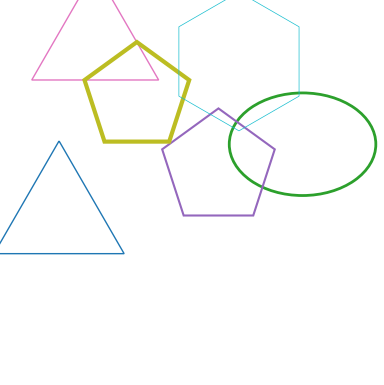[{"shape": "triangle", "thickness": 1, "radius": 0.98, "center": [0.153, 0.439]}, {"shape": "oval", "thickness": 2, "radius": 0.95, "center": [0.786, 0.625]}, {"shape": "pentagon", "thickness": 1.5, "radius": 0.77, "center": [0.567, 0.565]}, {"shape": "triangle", "thickness": 1, "radius": 0.95, "center": [0.247, 0.887]}, {"shape": "pentagon", "thickness": 3, "radius": 0.71, "center": [0.355, 0.748]}, {"shape": "hexagon", "thickness": 0.5, "radius": 0.9, "center": [0.621, 0.84]}]